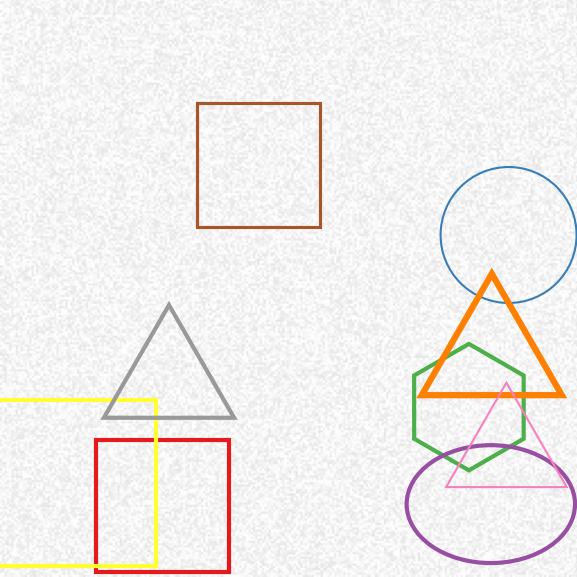[{"shape": "square", "thickness": 2, "radius": 0.57, "center": [0.281, 0.123]}, {"shape": "circle", "thickness": 1, "radius": 0.59, "center": [0.881, 0.592]}, {"shape": "hexagon", "thickness": 2, "radius": 0.55, "center": [0.812, 0.294]}, {"shape": "oval", "thickness": 2, "radius": 0.73, "center": [0.85, 0.126]}, {"shape": "triangle", "thickness": 3, "radius": 0.7, "center": [0.852, 0.385]}, {"shape": "square", "thickness": 2, "radius": 0.72, "center": [0.127, 0.163]}, {"shape": "square", "thickness": 1.5, "radius": 0.54, "center": [0.448, 0.713]}, {"shape": "triangle", "thickness": 1, "radius": 0.6, "center": [0.877, 0.216]}, {"shape": "triangle", "thickness": 2, "radius": 0.65, "center": [0.293, 0.341]}]